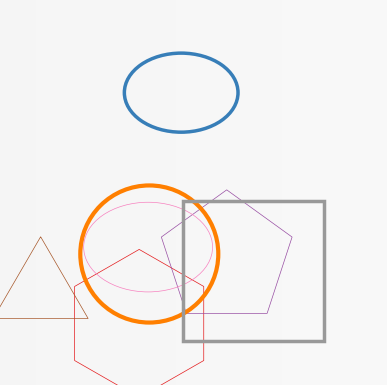[{"shape": "hexagon", "thickness": 0.5, "radius": 0.96, "center": [0.359, 0.16]}, {"shape": "oval", "thickness": 2.5, "radius": 0.73, "center": [0.468, 0.759]}, {"shape": "pentagon", "thickness": 0.5, "radius": 0.89, "center": [0.585, 0.33]}, {"shape": "circle", "thickness": 3, "radius": 0.89, "center": [0.385, 0.34]}, {"shape": "triangle", "thickness": 0.5, "radius": 0.71, "center": [0.105, 0.243]}, {"shape": "oval", "thickness": 0.5, "radius": 0.83, "center": [0.382, 0.358]}, {"shape": "square", "thickness": 2.5, "radius": 0.91, "center": [0.654, 0.296]}]